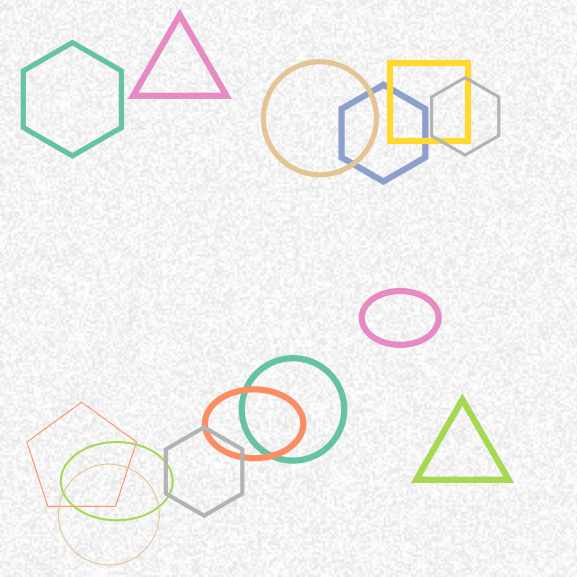[{"shape": "hexagon", "thickness": 2.5, "radius": 0.49, "center": [0.125, 0.827]}, {"shape": "circle", "thickness": 3, "radius": 0.44, "center": [0.507, 0.29]}, {"shape": "pentagon", "thickness": 0.5, "radius": 0.5, "center": [0.141, 0.203]}, {"shape": "oval", "thickness": 3, "radius": 0.43, "center": [0.44, 0.265]}, {"shape": "hexagon", "thickness": 3, "radius": 0.42, "center": [0.664, 0.769]}, {"shape": "oval", "thickness": 3, "radius": 0.33, "center": [0.693, 0.449]}, {"shape": "triangle", "thickness": 3, "radius": 0.47, "center": [0.311, 0.88]}, {"shape": "oval", "thickness": 1, "radius": 0.48, "center": [0.202, 0.166]}, {"shape": "triangle", "thickness": 3, "radius": 0.46, "center": [0.801, 0.215]}, {"shape": "square", "thickness": 3, "radius": 0.34, "center": [0.743, 0.823]}, {"shape": "circle", "thickness": 2.5, "radius": 0.49, "center": [0.554, 0.794]}, {"shape": "circle", "thickness": 0.5, "radius": 0.44, "center": [0.188, 0.108]}, {"shape": "hexagon", "thickness": 1.5, "radius": 0.34, "center": [0.805, 0.798]}, {"shape": "hexagon", "thickness": 2, "radius": 0.38, "center": [0.353, 0.183]}]